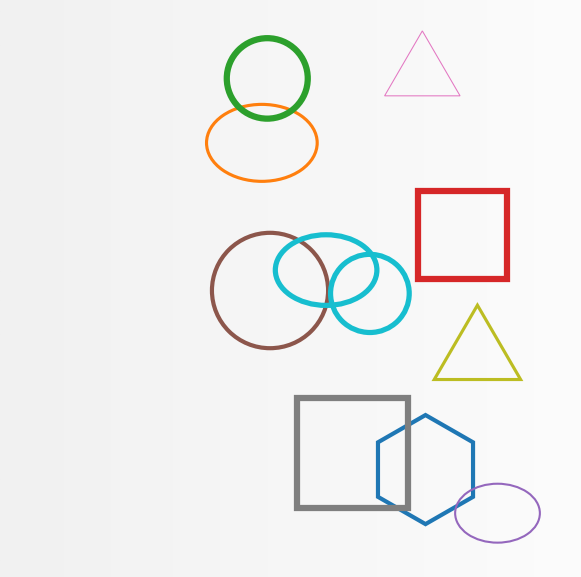[{"shape": "hexagon", "thickness": 2, "radius": 0.47, "center": [0.732, 0.186]}, {"shape": "oval", "thickness": 1.5, "radius": 0.48, "center": [0.451, 0.752]}, {"shape": "circle", "thickness": 3, "radius": 0.35, "center": [0.46, 0.863]}, {"shape": "square", "thickness": 3, "radius": 0.38, "center": [0.796, 0.592]}, {"shape": "oval", "thickness": 1, "radius": 0.36, "center": [0.856, 0.111]}, {"shape": "circle", "thickness": 2, "radius": 0.5, "center": [0.465, 0.496]}, {"shape": "triangle", "thickness": 0.5, "radius": 0.37, "center": [0.727, 0.871]}, {"shape": "square", "thickness": 3, "radius": 0.48, "center": [0.607, 0.215]}, {"shape": "triangle", "thickness": 1.5, "radius": 0.43, "center": [0.821, 0.385]}, {"shape": "circle", "thickness": 2.5, "radius": 0.34, "center": [0.636, 0.491]}, {"shape": "oval", "thickness": 2.5, "radius": 0.44, "center": [0.561, 0.531]}]